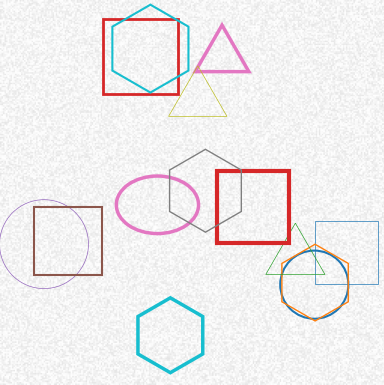[{"shape": "square", "thickness": 0.5, "radius": 0.41, "center": [0.899, 0.345]}, {"shape": "circle", "thickness": 1.5, "radius": 0.44, "center": [0.816, 0.261]}, {"shape": "hexagon", "thickness": 1, "radius": 0.5, "center": [0.818, 0.266]}, {"shape": "triangle", "thickness": 0.5, "radius": 0.44, "center": [0.767, 0.332]}, {"shape": "square", "thickness": 3, "radius": 0.47, "center": [0.657, 0.463]}, {"shape": "square", "thickness": 2, "radius": 0.49, "center": [0.365, 0.853]}, {"shape": "circle", "thickness": 0.5, "radius": 0.58, "center": [0.114, 0.366]}, {"shape": "square", "thickness": 1.5, "radius": 0.44, "center": [0.176, 0.374]}, {"shape": "oval", "thickness": 2.5, "radius": 0.53, "center": [0.409, 0.468]}, {"shape": "triangle", "thickness": 2.5, "radius": 0.4, "center": [0.577, 0.854]}, {"shape": "hexagon", "thickness": 1, "radius": 0.54, "center": [0.534, 0.505]}, {"shape": "triangle", "thickness": 0.5, "radius": 0.44, "center": [0.514, 0.741]}, {"shape": "hexagon", "thickness": 2.5, "radius": 0.49, "center": [0.442, 0.129]}, {"shape": "hexagon", "thickness": 1.5, "radius": 0.57, "center": [0.391, 0.874]}]